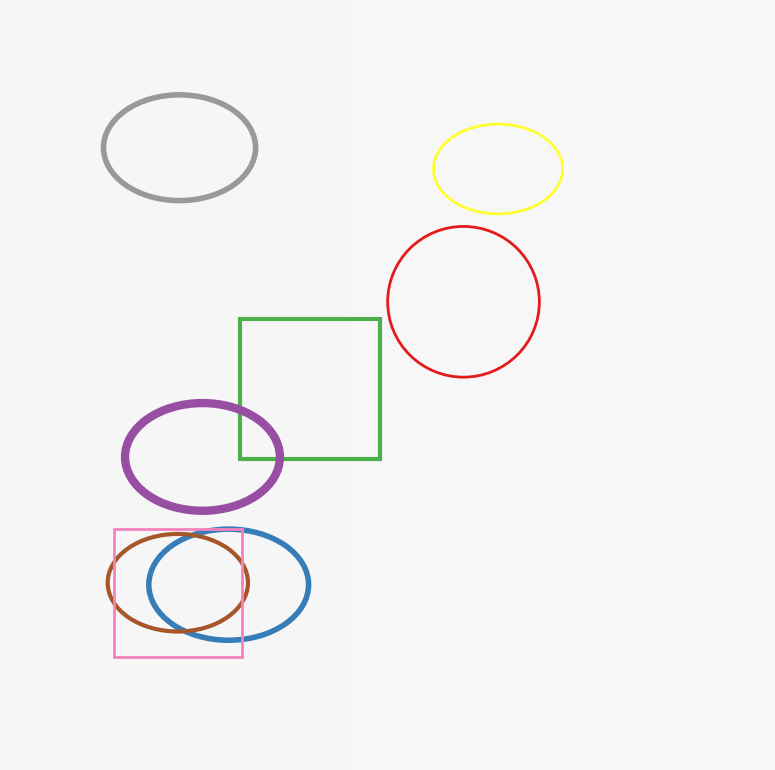[{"shape": "circle", "thickness": 1, "radius": 0.49, "center": [0.598, 0.608]}, {"shape": "oval", "thickness": 2, "radius": 0.52, "center": [0.295, 0.241]}, {"shape": "square", "thickness": 1.5, "radius": 0.45, "center": [0.4, 0.495]}, {"shape": "oval", "thickness": 3, "radius": 0.5, "center": [0.261, 0.407]}, {"shape": "oval", "thickness": 1, "radius": 0.42, "center": [0.643, 0.781]}, {"shape": "oval", "thickness": 1.5, "radius": 0.45, "center": [0.229, 0.243]}, {"shape": "square", "thickness": 1, "radius": 0.41, "center": [0.23, 0.23]}, {"shape": "oval", "thickness": 2, "radius": 0.49, "center": [0.232, 0.808]}]